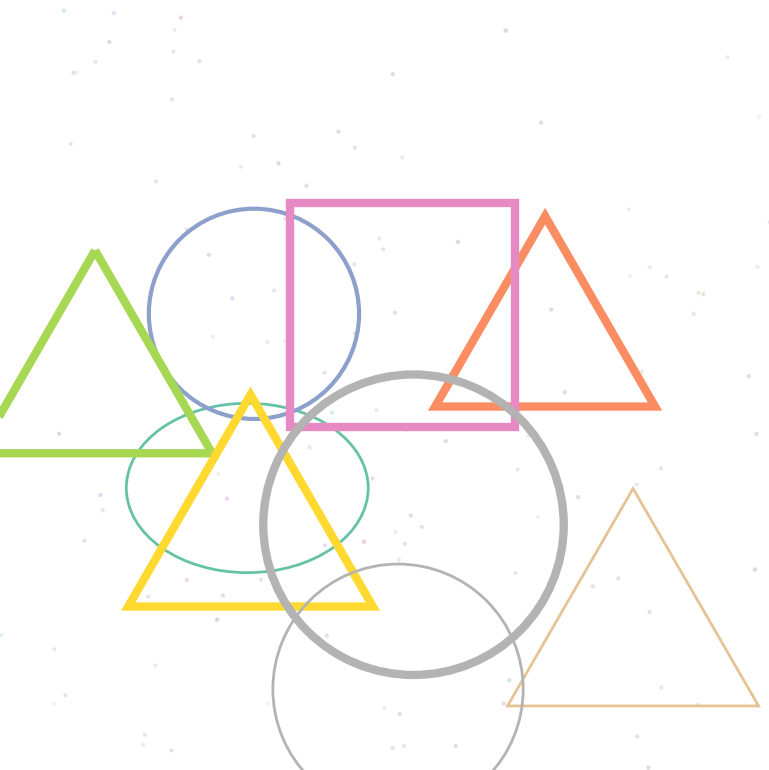[{"shape": "oval", "thickness": 1, "radius": 0.79, "center": [0.321, 0.366]}, {"shape": "triangle", "thickness": 3, "radius": 0.82, "center": [0.708, 0.554]}, {"shape": "circle", "thickness": 1.5, "radius": 0.68, "center": [0.33, 0.592]}, {"shape": "square", "thickness": 3, "radius": 0.73, "center": [0.522, 0.591]}, {"shape": "triangle", "thickness": 3, "radius": 0.88, "center": [0.123, 0.499]}, {"shape": "triangle", "thickness": 3, "radius": 0.92, "center": [0.325, 0.304]}, {"shape": "triangle", "thickness": 1, "radius": 0.94, "center": [0.822, 0.177]}, {"shape": "circle", "thickness": 1, "radius": 0.81, "center": [0.517, 0.105]}, {"shape": "circle", "thickness": 3, "radius": 0.98, "center": [0.537, 0.319]}]